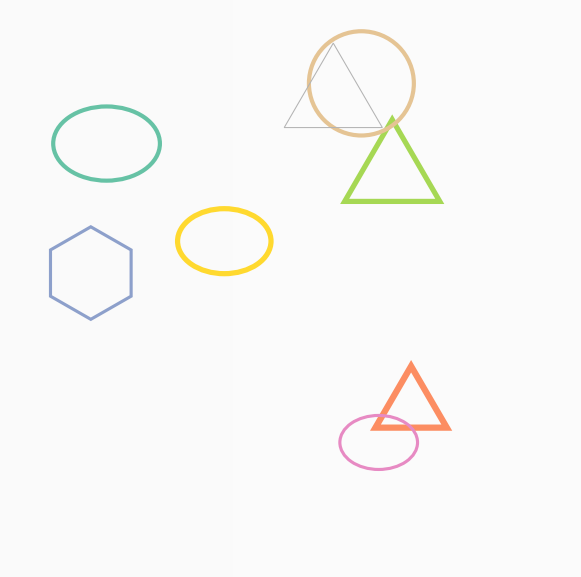[{"shape": "oval", "thickness": 2, "radius": 0.46, "center": [0.183, 0.751]}, {"shape": "triangle", "thickness": 3, "radius": 0.35, "center": [0.707, 0.294]}, {"shape": "hexagon", "thickness": 1.5, "radius": 0.4, "center": [0.156, 0.526]}, {"shape": "oval", "thickness": 1.5, "radius": 0.33, "center": [0.652, 0.233]}, {"shape": "triangle", "thickness": 2.5, "radius": 0.47, "center": [0.675, 0.698]}, {"shape": "oval", "thickness": 2.5, "radius": 0.4, "center": [0.386, 0.582]}, {"shape": "circle", "thickness": 2, "radius": 0.45, "center": [0.622, 0.855]}, {"shape": "triangle", "thickness": 0.5, "radius": 0.49, "center": [0.573, 0.827]}]